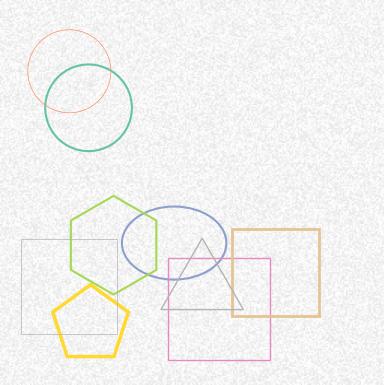[{"shape": "circle", "thickness": 1.5, "radius": 0.56, "center": [0.23, 0.72]}, {"shape": "circle", "thickness": 0.5, "radius": 0.54, "center": [0.18, 0.815]}, {"shape": "oval", "thickness": 1.5, "radius": 0.68, "center": [0.452, 0.369]}, {"shape": "square", "thickness": 1, "radius": 0.66, "center": [0.569, 0.198]}, {"shape": "hexagon", "thickness": 1.5, "radius": 0.64, "center": [0.295, 0.363]}, {"shape": "pentagon", "thickness": 2.5, "radius": 0.52, "center": [0.235, 0.157]}, {"shape": "square", "thickness": 2, "radius": 0.56, "center": [0.716, 0.292]}, {"shape": "square", "thickness": 0.5, "radius": 0.62, "center": [0.18, 0.256]}, {"shape": "triangle", "thickness": 1, "radius": 0.62, "center": [0.525, 0.258]}]